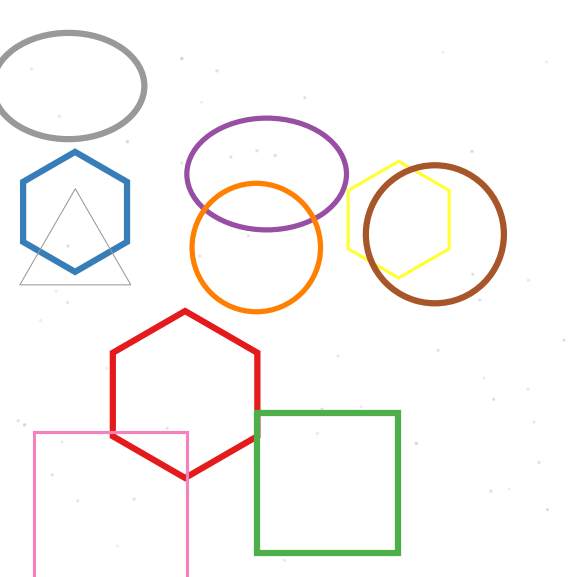[{"shape": "hexagon", "thickness": 3, "radius": 0.72, "center": [0.32, 0.316]}, {"shape": "hexagon", "thickness": 3, "radius": 0.52, "center": [0.13, 0.632]}, {"shape": "square", "thickness": 3, "radius": 0.61, "center": [0.567, 0.163]}, {"shape": "oval", "thickness": 2.5, "radius": 0.69, "center": [0.462, 0.698]}, {"shape": "circle", "thickness": 2.5, "radius": 0.56, "center": [0.444, 0.571]}, {"shape": "hexagon", "thickness": 1.5, "radius": 0.5, "center": [0.69, 0.619]}, {"shape": "circle", "thickness": 3, "radius": 0.6, "center": [0.753, 0.593]}, {"shape": "square", "thickness": 1.5, "radius": 0.66, "center": [0.191, 0.118]}, {"shape": "oval", "thickness": 3, "radius": 0.66, "center": [0.119, 0.85]}, {"shape": "triangle", "thickness": 0.5, "radius": 0.55, "center": [0.13, 0.561]}]